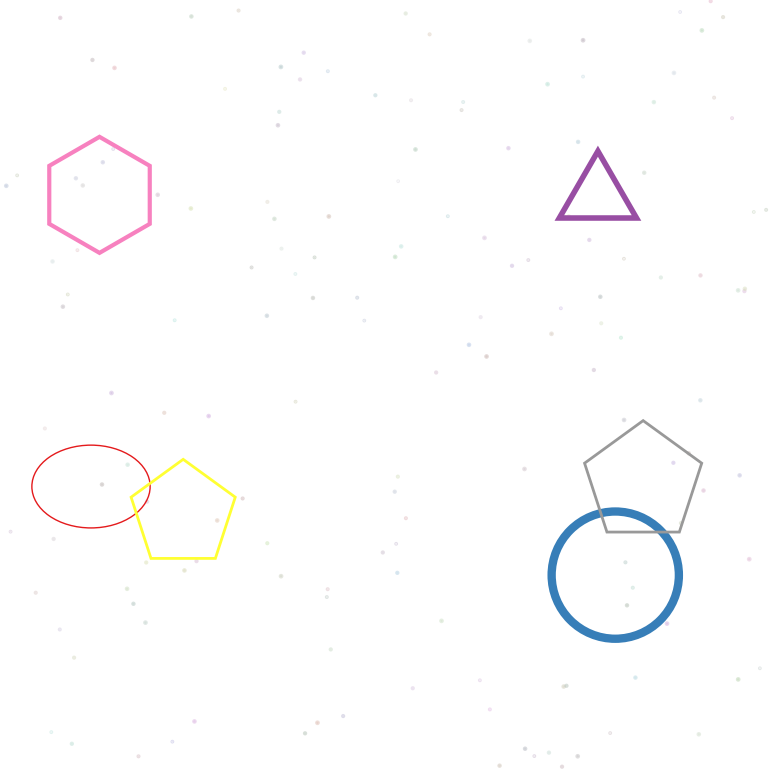[{"shape": "oval", "thickness": 0.5, "radius": 0.38, "center": [0.118, 0.368]}, {"shape": "circle", "thickness": 3, "radius": 0.41, "center": [0.799, 0.253]}, {"shape": "triangle", "thickness": 2, "radius": 0.29, "center": [0.777, 0.746]}, {"shape": "pentagon", "thickness": 1, "radius": 0.36, "center": [0.238, 0.332]}, {"shape": "hexagon", "thickness": 1.5, "radius": 0.38, "center": [0.129, 0.747]}, {"shape": "pentagon", "thickness": 1, "radius": 0.4, "center": [0.835, 0.374]}]